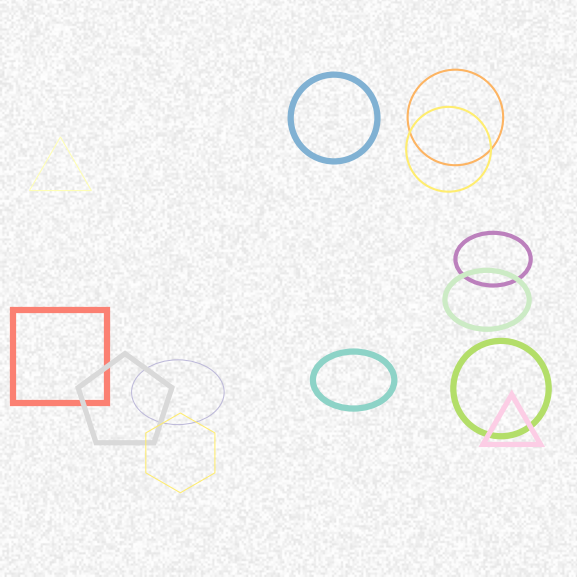[{"shape": "oval", "thickness": 3, "radius": 0.35, "center": [0.612, 0.341]}, {"shape": "triangle", "thickness": 0.5, "radius": 0.31, "center": [0.105, 0.7]}, {"shape": "oval", "thickness": 0.5, "radius": 0.4, "center": [0.308, 0.32]}, {"shape": "square", "thickness": 3, "radius": 0.4, "center": [0.104, 0.382]}, {"shape": "circle", "thickness": 3, "radius": 0.38, "center": [0.578, 0.795]}, {"shape": "circle", "thickness": 1, "radius": 0.41, "center": [0.789, 0.796]}, {"shape": "circle", "thickness": 3, "radius": 0.41, "center": [0.868, 0.326]}, {"shape": "triangle", "thickness": 2.5, "radius": 0.29, "center": [0.886, 0.258]}, {"shape": "pentagon", "thickness": 2.5, "radius": 0.43, "center": [0.217, 0.301]}, {"shape": "oval", "thickness": 2, "radius": 0.33, "center": [0.854, 0.55]}, {"shape": "oval", "thickness": 2.5, "radius": 0.36, "center": [0.843, 0.48]}, {"shape": "circle", "thickness": 1, "radius": 0.37, "center": [0.777, 0.741]}, {"shape": "hexagon", "thickness": 0.5, "radius": 0.35, "center": [0.312, 0.215]}]